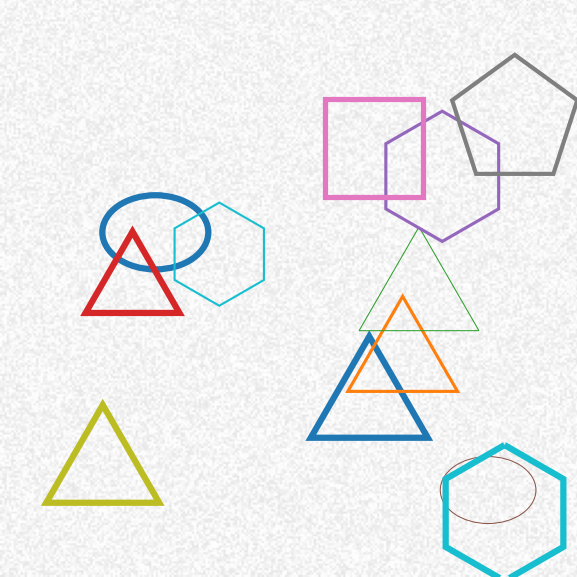[{"shape": "oval", "thickness": 3, "radius": 0.46, "center": [0.269, 0.597]}, {"shape": "triangle", "thickness": 3, "radius": 0.58, "center": [0.639, 0.3]}, {"shape": "triangle", "thickness": 1.5, "radius": 0.55, "center": [0.697, 0.376]}, {"shape": "triangle", "thickness": 0.5, "radius": 0.6, "center": [0.726, 0.486]}, {"shape": "triangle", "thickness": 3, "radius": 0.47, "center": [0.229, 0.504]}, {"shape": "hexagon", "thickness": 1.5, "radius": 0.56, "center": [0.766, 0.694]}, {"shape": "oval", "thickness": 0.5, "radius": 0.41, "center": [0.845, 0.151]}, {"shape": "square", "thickness": 2.5, "radius": 0.42, "center": [0.647, 0.743]}, {"shape": "pentagon", "thickness": 2, "radius": 0.57, "center": [0.891, 0.79]}, {"shape": "triangle", "thickness": 3, "radius": 0.56, "center": [0.178, 0.185]}, {"shape": "hexagon", "thickness": 3, "radius": 0.59, "center": [0.874, 0.111]}, {"shape": "hexagon", "thickness": 1, "radius": 0.45, "center": [0.38, 0.559]}]